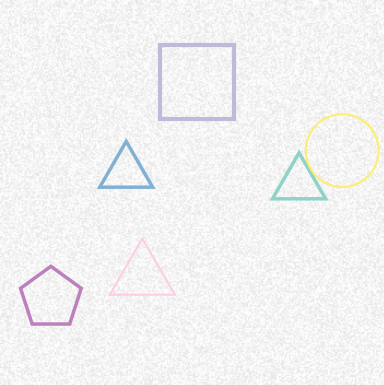[{"shape": "triangle", "thickness": 2.5, "radius": 0.4, "center": [0.777, 0.523]}, {"shape": "square", "thickness": 3, "radius": 0.48, "center": [0.512, 0.787]}, {"shape": "triangle", "thickness": 2.5, "radius": 0.4, "center": [0.328, 0.553]}, {"shape": "triangle", "thickness": 1.5, "radius": 0.49, "center": [0.37, 0.283]}, {"shape": "pentagon", "thickness": 2.5, "radius": 0.41, "center": [0.132, 0.225]}, {"shape": "circle", "thickness": 1.5, "radius": 0.47, "center": [0.889, 0.609]}]